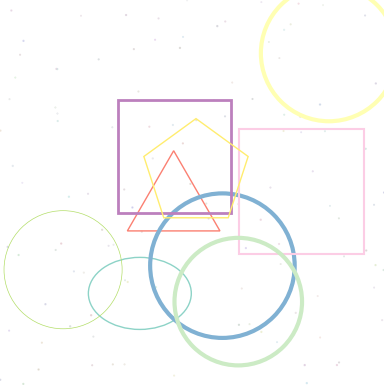[{"shape": "oval", "thickness": 1, "radius": 0.67, "center": [0.363, 0.238]}, {"shape": "circle", "thickness": 3, "radius": 0.88, "center": [0.854, 0.862]}, {"shape": "triangle", "thickness": 1, "radius": 0.69, "center": [0.451, 0.47]}, {"shape": "circle", "thickness": 3, "radius": 0.94, "center": [0.578, 0.31]}, {"shape": "circle", "thickness": 0.5, "radius": 0.77, "center": [0.164, 0.299]}, {"shape": "square", "thickness": 1.5, "radius": 0.81, "center": [0.783, 0.503]}, {"shape": "square", "thickness": 2, "radius": 0.73, "center": [0.454, 0.594]}, {"shape": "circle", "thickness": 3, "radius": 0.83, "center": [0.619, 0.217]}, {"shape": "pentagon", "thickness": 1, "radius": 0.71, "center": [0.509, 0.55]}]